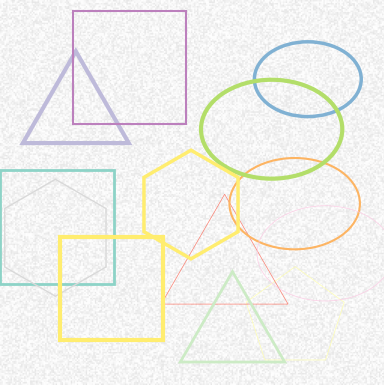[{"shape": "square", "thickness": 2, "radius": 0.74, "center": [0.149, 0.41]}, {"shape": "pentagon", "thickness": 0.5, "radius": 0.67, "center": [0.767, 0.173]}, {"shape": "triangle", "thickness": 3, "radius": 0.79, "center": [0.197, 0.708]}, {"shape": "triangle", "thickness": 0.5, "radius": 0.95, "center": [0.583, 0.305]}, {"shape": "oval", "thickness": 2.5, "radius": 0.69, "center": [0.8, 0.794]}, {"shape": "oval", "thickness": 1.5, "radius": 0.85, "center": [0.765, 0.471]}, {"shape": "oval", "thickness": 3, "radius": 0.92, "center": [0.706, 0.664]}, {"shape": "oval", "thickness": 0.5, "radius": 0.88, "center": [0.844, 0.342]}, {"shape": "hexagon", "thickness": 1, "radius": 0.76, "center": [0.144, 0.382]}, {"shape": "square", "thickness": 1.5, "radius": 0.73, "center": [0.336, 0.824]}, {"shape": "triangle", "thickness": 2, "radius": 0.78, "center": [0.604, 0.138]}, {"shape": "square", "thickness": 3, "radius": 0.67, "center": [0.29, 0.251]}, {"shape": "hexagon", "thickness": 2.5, "radius": 0.71, "center": [0.496, 0.469]}]